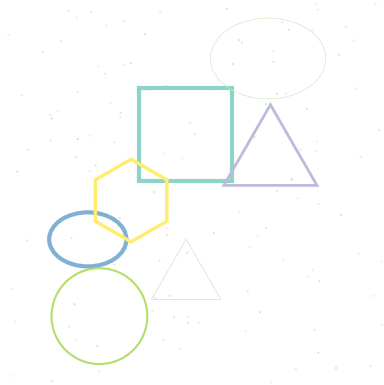[{"shape": "square", "thickness": 3, "radius": 0.61, "center": [0.482, 0.65]}, {"shape": "triangle", "thickness": 2, "radius": 0.7, "center": [0.702, 0.588]}, {"shape": "oval", "thickness": 3, "radius": 0.5, "center": [0.228, 0.378]}, {"shape": "circle", "thickness": 1.5, "radius": 0.62, "center": [0.258, 0.179]}, {"shape": "triangle", "thickness": 0.5, "radius": 0.52, "center": [0.483, 0.274]}, {"shape": "oval", "thickness": 0.5, "radius": 0.75, "center": [0.696, 0.848]}, {"shape": "hexagon", "thickness": 2.5, "radius": 0.54, "center": [0.341, 0.479]}]